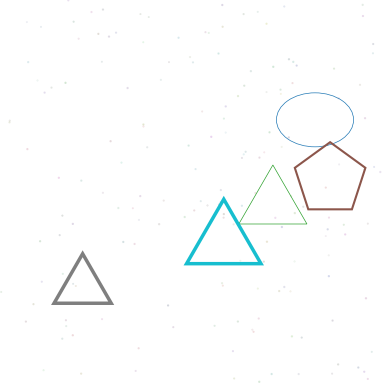[{"shape": "oval", "thickness": 0.5, "radius": 0.5, "center": [0.818, 0.689]}, {"shape": "triangle", "thickness": 0.5, "radius": 0.51, "center": [0.709, 0.469]}, {"shape": "pentagon", "thickness": 1.5, "radius": 0.48, "center": [0.857, 0.534]}, {"shape": "triangle", "thickness": 2.5, "radius": 0.43, "center": [0.215, 0.255]}, {"shape": "triangle", "thickness": 2.5, "radius": 0.56, "center": [0.581, 0.371]}]